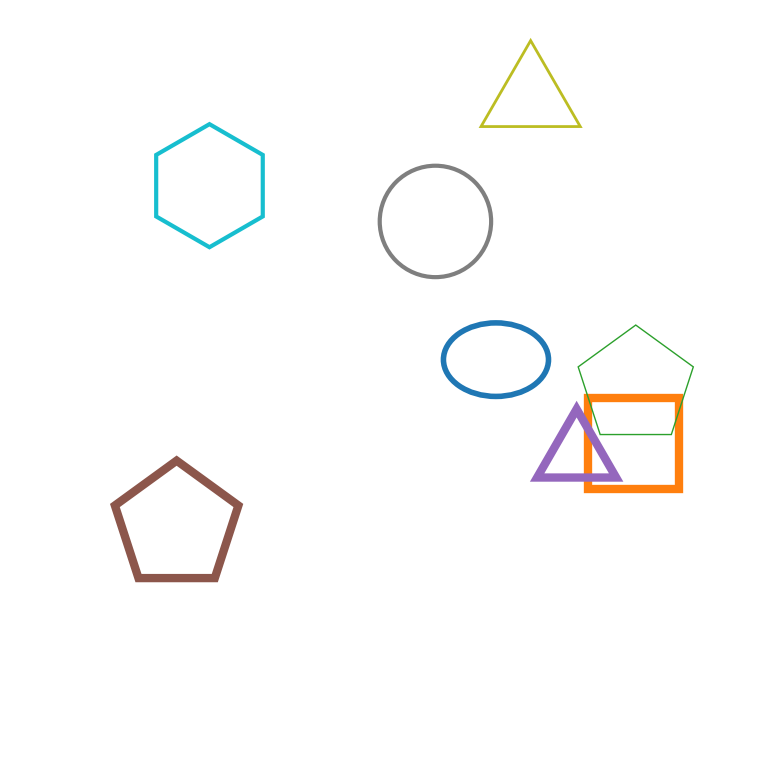[{"shape": "oval", "thickness": 2, "radius": 0.34, "center": [0.644, 0.533]}, {"shape": "square", "thickness": 3, "radius": 0.3, "center": [0.823, 0.424]}, {"shape": "pentagon", "thickness": 0.5, "radius": 0.39, "center": [0.826, 0.499]}, {"shape": "triangle", "thickness": 3, "radius": 0.3, "center": [0.749, 0.409]}, {"shape": "pentagon", "thickness": 3, "radius": 0.42, "center": [0.229, 0.317]}, {"shape": "circle", "thickness": 1.5, "radius": 0.36, "center": [0.565, 0.712]}, {"shape": "triangle", "thickness": 1, "radius": 0.37, "center": [0.689, 0.873]}, {"shape": "hexagon", "thickness": 1.5, "radius": 0.4, "center": [0.272, 0.759]}]